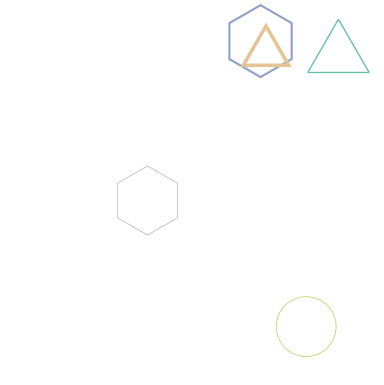[{"shape": "triangle", "thickness": 1, "radius": 0.46, "center": [0.879, 0.858]}, {"shape": "hexagon", "thickness": 1.5, "radius": 0.47, "center": [0.677, 0.893]}, {"shape": "circle", "thickness": 0.5, "radius": 0.39, "center": [0.795, 0.152]}, {"shape": "triangle", "thickness": 2.5, "radius": 0.34, "center": [0.691, 0.865]}, {"shape": "hexagon", "thickness": 0.5, "radius": 0.45, "center": [0.383, 0.479]}]